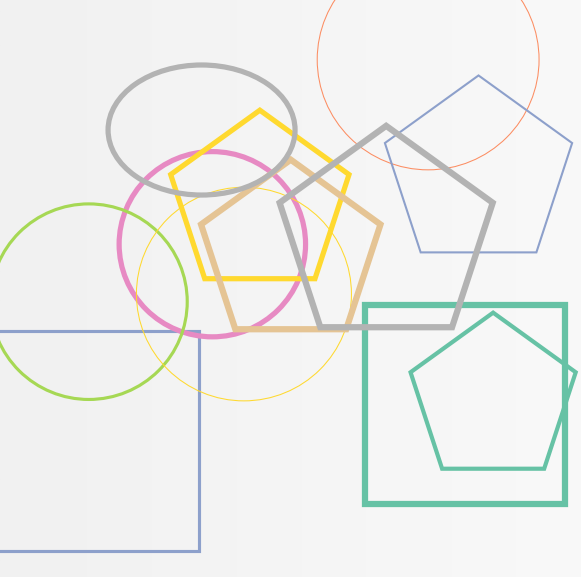[{"shape": "square", "thickness": 3, "radius": 0.86, "center": [0.8, 0.299]}, {"shape": "pentagon", "thickness": 2, "radius": 0.75, "center": [0.848, 0.308]}, {"shape": "circle", "thickness": 0.5, "radius": 0.95, "center": [0.737, 0.896]}, {"shape": "square", "thickness": 1.5, "radius": 0.95, "center": [0.152, 0.235]}, {"shape": "pentagon", "thickness": 1, "radius": 0.85, "center": [0.823, 0.699]}, {"shape": "circle", "thickness": 2.5, "radius": 0.8, "center": [0.365, 0.576]}, {"shape": "circle", "thickness": 1.5, "radius": 0.85, "center": [0.153, 0.477]}, {"shape": "circle", "thickness": 0.5, "radius": 0.92, "center": [0.42, 0.49]}, {"shape": "pentagon", "thickness": 2.5, "radius": 0.81, "center": [0.447, 0.647]}, {"shape": "pentagon", "thickness": 3, "radius": 0.81, "center": [0.5, 0.56]}, {"shape": "pentagon", "thickness": 3, "radius": 0.96, "center": [0.664, 0.588]}, {"shape": "oval", "thickness": 2.5, "radius": 0.8, "center": [0.347, 0.774]}]